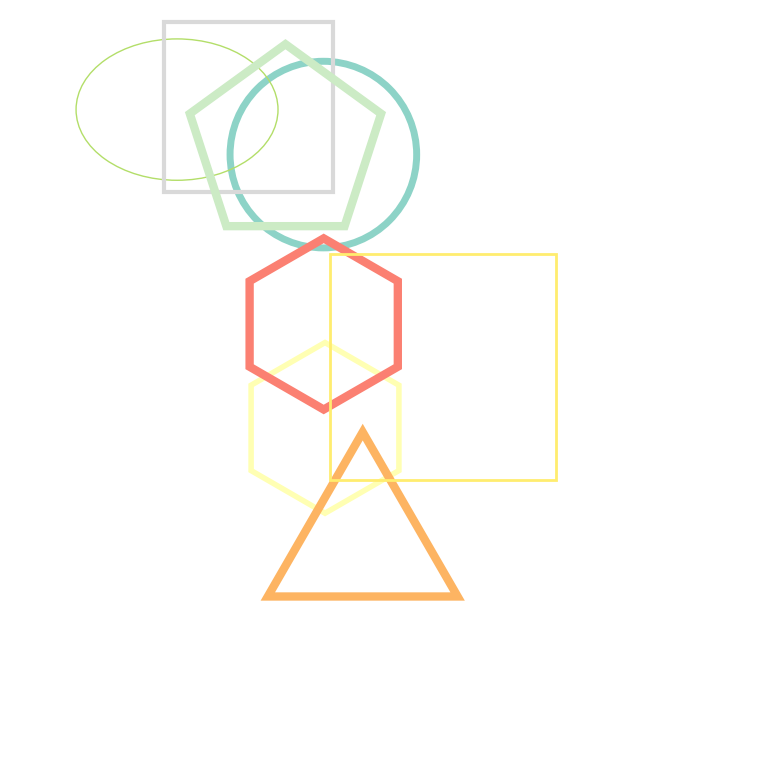[{"shape": "circle", "thickness": 2.5, "radius": 0.61, "center": [0.42, 0.799]}, {"shape": "hexagon", "thickness": 2, "radius": 0.55, "center": [0.422, 0.444]}, {"shape": "hexagon", "thickness": 3, "radius": 0.56, "center": [0.42, 0.579]}, {"shape": "triangle", "thickness": 3, "radius": 0.71, "center": [0.471, 0.296]}, {"shape": "oval", "thickness": 0.5, "radius": 0.66, "center": [0.23, 0.858]}, {"shape": "square", "thickness": 1.5, "radius": 0.55, "center": [0.323, 0.861]}, {"shape": "pentagon", "thickness": 3, "radius": 0.65, "center": [0.371, 0.812]}, {"shape": "square", "thickness": 1, "radius": 0.73, "center": [0.575, 0.524]}]